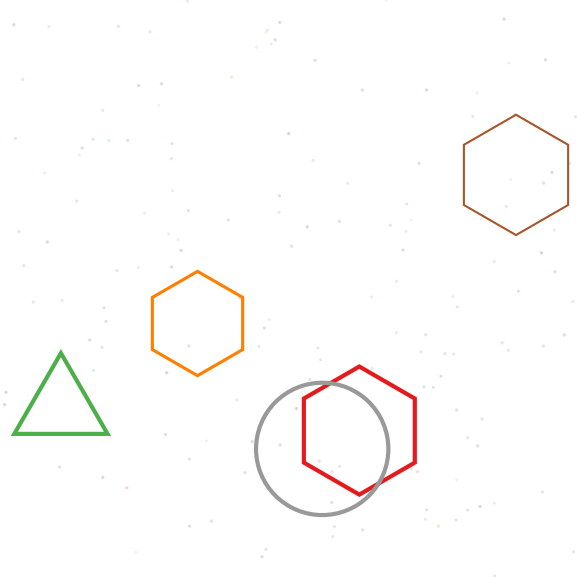[{"shape": "hexagon", "thickness": 2, "radius": 0.55, "center": [0.622, 0.254]}, {"shape": "triangle", "thickness": 2, "radius": 0.47, "center": [0.106, 0.294]}, {"shape": "hexagon", "thickness": 1.5, "radius": 0.45, "center": [0.342, 0.439]}, {"shape": "hexagon", "thickness": 1, "radius": 0.52, "center": [0.894, 0.696]}, {"shape": "circle", "thickness": 2, "radius": 0.57, "center": [0.558, 0.222]}]